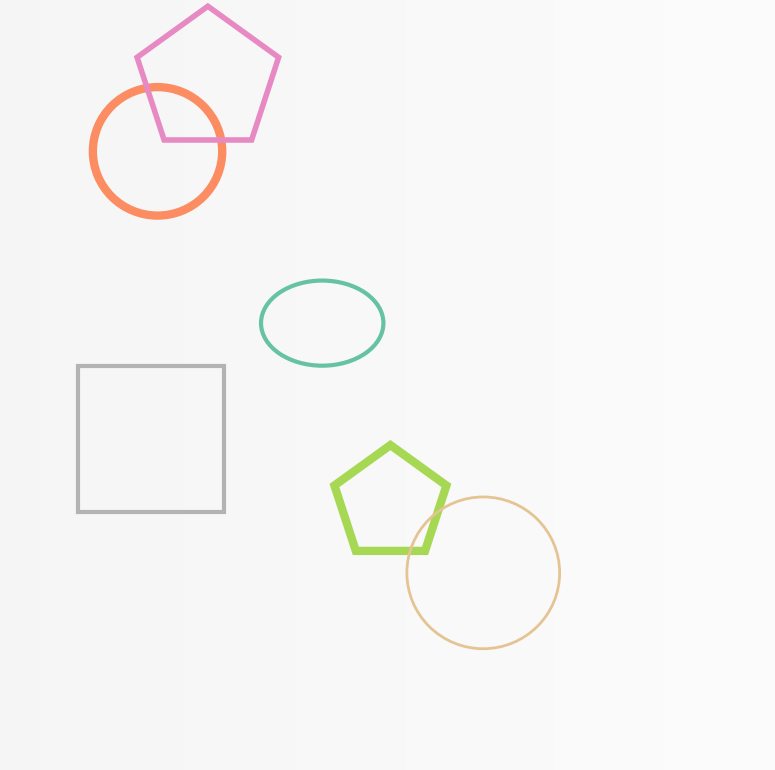[{"shape": "oval", "thickness": 1.5, "radius": 0.39, "center": [0.416, 0.58]}, {"shape": "circle", "thickness": 3, "radius": 0.42, "center": [0.203, 0.803]}, {"shape": "pentagon", "thickness": 2, "radius": 0.48, "center": [0.268, 0.896]}, {"shape": "pentagon", "thickness": 3, "radius": 0.38, "center": [0.504, 0.346]}, {"shape": "circle", "thickness": 1, "radius": 0.49, "center": [0.624, 0.256]}, {"shape": "square", "thickness": 1.5, "radius": 0.47, "center": [0.195, 0.43]}]